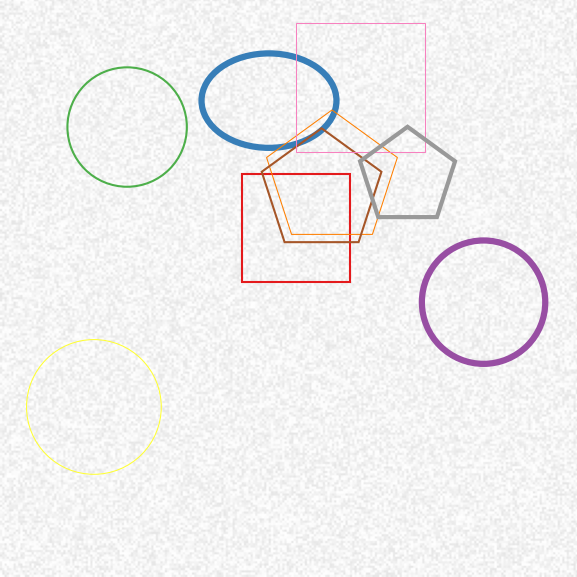[{"shape": "square", "thickness": 1, "radius": 0.47, "center": [0.513, 0.604]}, {"shape": "oval", "thickness": 3, "radius": 0.58, "center": [0.466, 0.825]}, {"shape": "circle", "thickness": 1, "radius": 0.52, "center": [0.22, 0.779]}, {"shape": "circle", "thickness": 3, "radius": 0.53, "center": [0.837, 0.476]}, {"shape": "pentagon", "thickness": 0.5, "radius": 0.6, "center": [0.575, 0.69]}, {"shape": "circle", "thickness": 0.5, "radius": 0.58, "center": [0.163, 0.294]}, {"shape": "pentagon", "thickness": 1, "radius": 0.54, "center": [0.557, 0.668]}, {"shape": "square", "thickness": 0.5, "radius": 0.56, "center": [0.624, 0.847]}, {"shape": "pentagon", "thickness": 2, "radius": 0.43, "center": [0.706, 0.693]}]